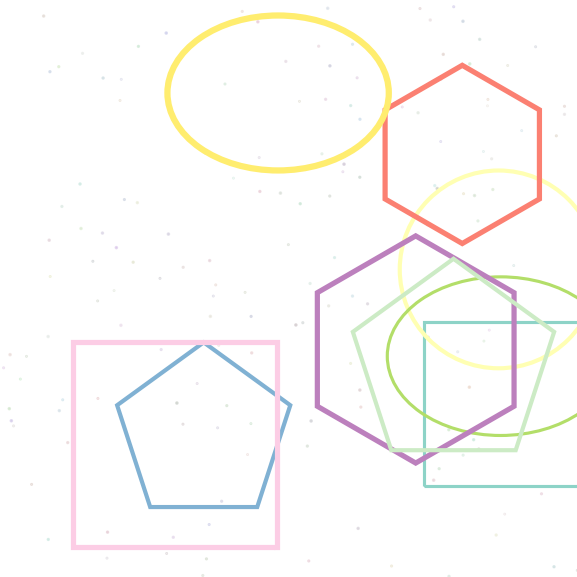[{"shape": "square", "thickness": 1.5, "radius": 0.71, "center": [0.876, 0.3]}, {"shape": "circle", "thickness": 2, "radius": 0.86, "center": [0.863, 0.533]}, {"shape": "hexagon", "thickness": 2.5, "radius": 0.77, "center": [0.8, 0.732]}, {"shape": "pentagon", "thickness": 2, "radius": 0.79, "center": [0.353, 0.249]}, {"shape": "oval", "thickness": 1.5, "radius": 0.98, "center": [0.867, 0.382]}, {"shape": "square", "thickness": 2.5, "radius": 0.88, "center": [0.304, 0.229]}, {"shape": "hexagon", "thickness": 2.5, "radius": 0.98, "center": [0.72, 0.394]}, {"shape": "pentagon", "thickness": 2, "radius": 0.92, "center": [0.785, 0.368]}, {"shape": "oval", "thickness": 3, "radius": 0.96, "center": [0.482, 0.838]}]